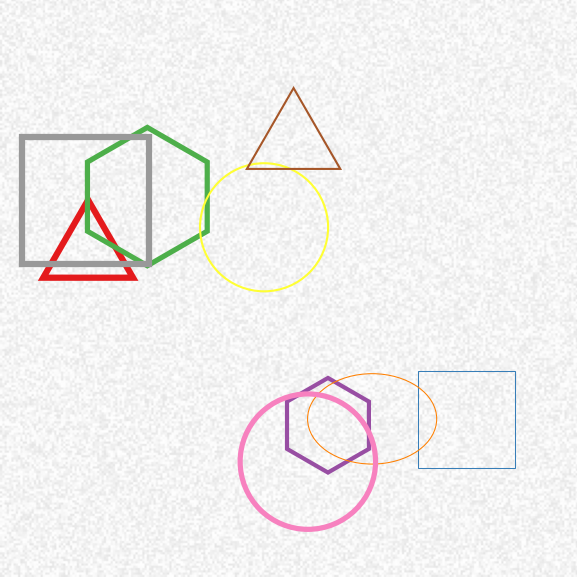[{"shape": "triangle", "thickness": 3, "radius": 0.45, "center": [0.153, 0.563]}, {"shape": "square", "thickness": 0.5, "radius": 0.42, "center": [0.808, 0.273]}, {"shape": "hexagon", "thickness": 2.5, "radius": 0.6, "center": [0.255, 0.659]}, {"shape": "hexagon", "thickness": 2, "radius": 0.41, "center": [0.568, 0.263]}, {"shape": "oval", "thickness": 0.5, "radius": 0.56, "center": [0.644, 0.274]}, {"shape": "circle", "thickness": 1, "radius": 0.55, "center": [0.457, 0.606]}, {"shape": "triangle", "thickness": 1, "radius": 0.47, "center": [0.508, 0.753]}, {"shape": "circle", "thickness": 2.5, "radius": 0.59, "center": [0.533, 0.2]}, {"shape": "square", "thickness": 3, "radius": 0.55, "center": [0.148, 0.652]}]